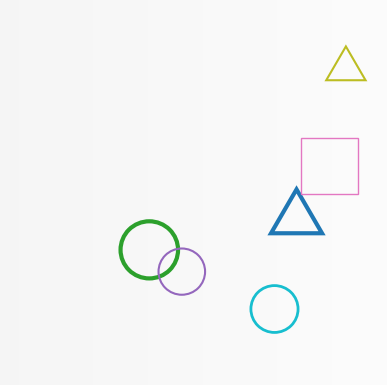[{"shape": "triangle", "thickness": 3, "radius": 0.38, "center": [0.765, 0.432]}, {"shape": "circle", "thickness": 3, "radius": 0.37, "center": [0.385, 0.351]}, {"shape": "circle", "thickness": 1.5, "radius": 0.3, "center": [0.469, 0.294]}, {"shape": "square", "thickness": 1, "radius": 0.36, "center": [0.85, 0.568]}, {"shape": "triangle", "thickness": 1.5, "radius": 0.29, "center": [0.893, 0.821]}, {"shape": "circle", "thickness": 2, "radius": 0.3, "center": [0.708, 0.197]}]